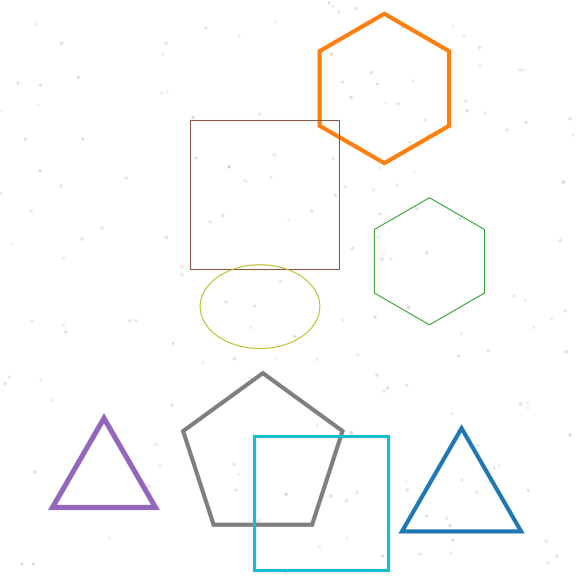[{"shape": "triangle", "thickness": 2, "radius": 0.6, "center": [0.799, 0.138]}, {"shape": "hexagon", "thickness": 2, "radius": 0.65, "center": [0.666, 0.846]}, {"shape": "hexagon", "thickness": 0.5, "radius": 0.55, "center": [0.744, 0.547]}, {"shape": "triangle", "thickness": 2.5, "radius": 0.52, "center": [0.18, 0.172]}, {"shape": "square", "thickness": 0.5, "radius": 0.64, "center": [0.458, 0.662]}, {"shape": "pentagon", "thickness": 2, "radius": 0.73, "center": [0.455, 0.208]}, {"shape": "oval", "thickness": 0.5, "radius": 0.52, "center": [0.45, 0.468]}, {"shape": "square", "thickness": 1.5, "radius": 0.58, "center": [0.555, 0.127]}]